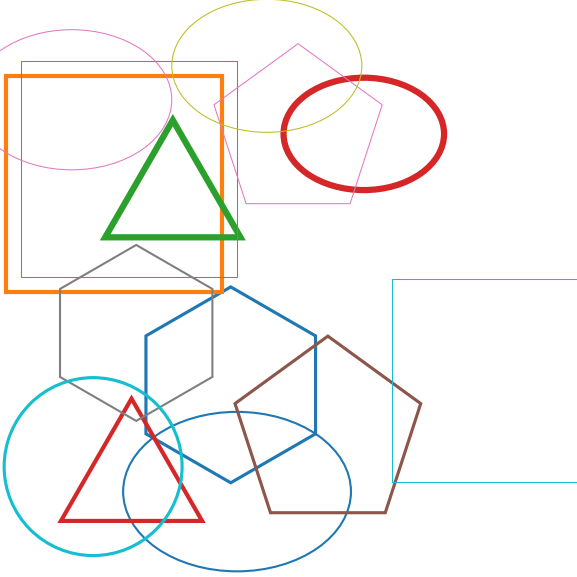[{"shape": "oval", "thickness": 1, "radius": 0.99, "center": [0.41, 0.148]}, {"shape": "hexagon", "thickness": 1.5, "radius": 0.85, "center": [0.4, 0.333]}, {"shape": "square", "thickness": 2, "radius": 0.93, "center": [0.198, 0.681]}, {"shape": "triangle", "thickness": 3, "radius": 0.68, "center": [0.299, 0.656]}, {"shape": "oval", "thickness": 3, "radius": 0.69, "center": [0.63, 0.767]}, {"shape": "triangle", "thickness": 2, "radius": 0.71, "center": [0.228, 0.168]}, {"shape": "square", "thickness": 0.5, "radius": 0.93, "center": [0.224, 0.706]}, {"shape": "pentagon", "thickness": 1.5, "radius": 0.85, "center": [0.568, 0.248]}, {"shape": "oval", "thickness": 0.5, "radius": 0.87, "center": [0.124, 0.826]}, {"shape": "pentagon", "thickness": 0.5, "radius": 0.77, "center": [0.516, 0.77]}, {"shape": "hexagon", "thickness": 1, "radius": 0.76, "center": [0.236, 0.423]}, {"shape": "oval", "thickness": 0.5, "radius": 0.82, "center": [0.462, 0.885]}, {"shape": "square", "thickness": 0.5, "radius": 0.88, "center": [0.855, 0.341]}, {"shape": "circle", "thickness": 1.5, "radius": 0.77, "center": [0.161, 0.191]}]